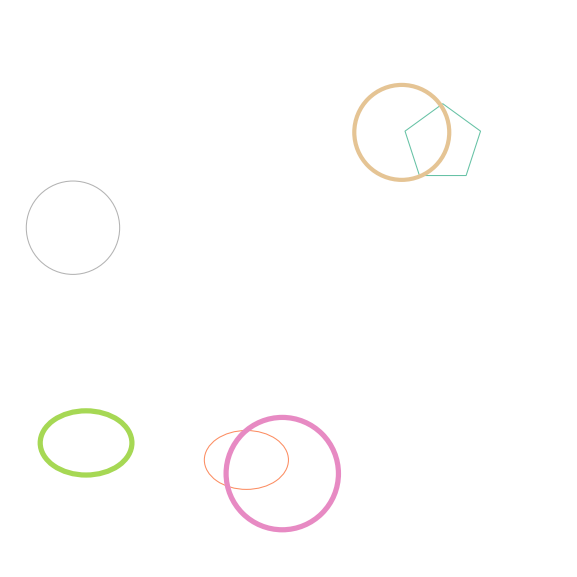[{"shape": "pentagon", "thickness": 0.5, "radius": 0.34, "center": [0.767, 0.751]}, {"shape": "oval", "thickness": 0.5, "radius": 0.36, "center": [0.427, 0.203]}, {"shape": "circle", "thickness": 2.5, "radius": 0.49, "center": [0.489, 0.179]}, {"shape": "oval", "thickness": 2.5, "radius": 0.4, "center": [0.149, 0.232]}, {"shape": "circle", "thickness": 2, "radius": 0.41, "center": [0.696, 0.77]}, {"shape": "circle", "thickness": 0.5, "radius": 0.4, "center": [0.126, 0.605]}]